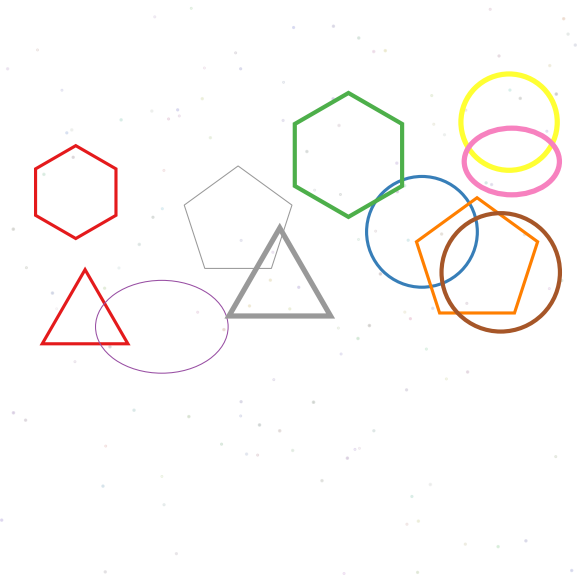[{"shape": "triangle", "thickness": 1.5, "radius": 0.43, "center": [0.147, 0.447]}, {"shape": "hexagon", "thickness": 1.5, "radius": 0.4, "center": [0.131, 0.667]}, {"shape": "circle", "thickness": 1.5, "radius": 0.48, "center": [0.731, 0.598]}, {"shape": "hexagon", "thickness": 2, "radius": 0.54, "center": [0.603, 0.731]}, {"shape": "oval", "thickness": 0.5, "radius": 0.57, "center": [0.28, 0.433]}, {"shape": "pentagon", "thickness": 1.5, "radius": 0.55, "center": [0.826, 0.546]}, {"shape": "circle", "thickness": 2.5, "radius": 0.42, "center": [0.882, 0.788]}, {"shape": "circle", "thickness": 2, "radius": 0.51, "center": [0.867, 0.528]}, {"shape": "oval", "thickness": 2.5, "radius": 0.41, "center": [0.886, 0.72]}, {"shape": "pentagon", "thickness": 0.5, "radius": 0.49, "center": [0.412, 0.614]}, {"shape": "triangle", "thickness": 2.5, "radius": 0.51, "center": [0.484, 0.503]}]